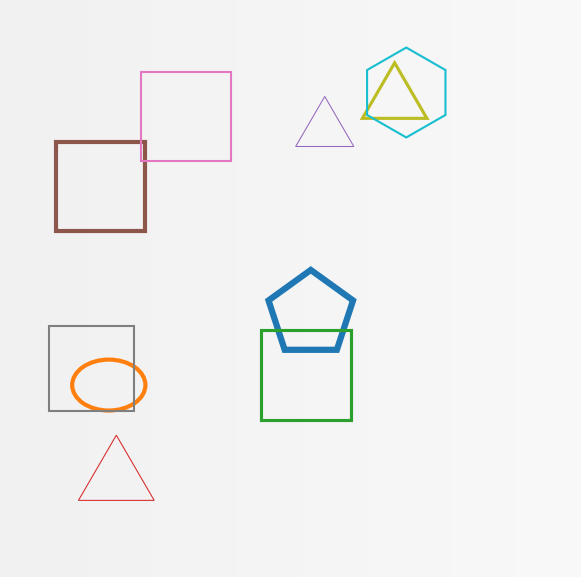[{"shape": "pentagon", "thickness": 3, "radius": 0.38, "center": [0.535, 0.455]}, {"shape": "oval", "thickness": 2, "radius": 0.31, "center": [0.187, 0.332]}, {"shape": "square", "thickness": 1.5, "radius": 0.39, "center": [0.527, 0.35]}, {"shape": "triangle", "thickness": 0.5, "radius": 0.38, "center": [0.2, 0.17]}, {"shape": "triangle", "thickness": 0.5, "radius": 0.29, "center": [0.559, 0.774]}, {"shape": "square", "thickness": 2, "radius": 0.38, "center": [0.173, 0.676]}, {"shape": "square", "thickness": 1, "radius": 0.39, "center": [0.32, 0.797]}, {"shape": "square", "thickness": 1, "radius": 0.37, "center": [0.157, 0.361]}, {"shape": "triangle", "thickness": 1.5, "radius": 0.32, "center": [0.679, 0.826]}, {"shape": "hexagon", "thickness": 1, "radius": 0.39, "center": [0.699, 0.839]}]